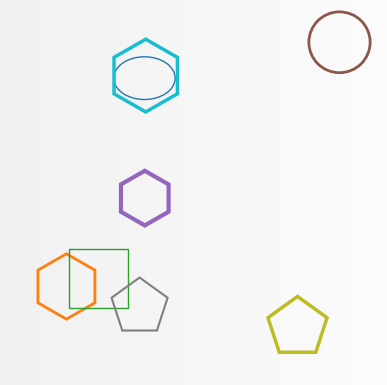[{"shape": "oval", "thickness": 1, "radius": 0.4, "center": [0.373, 0.797]}, {"shape": "hexagon", "thickness": 2, "radius": 0.42, "center": [0.171, 0.256]}, {"shape": "square", "thickness": 1, "radius": 0.38, "center": [0.254, 0.277]}, {"shape": "hexagon", "thickness": 3, "radius": 0.35, "center": [0.374, 0.485]}, {"shape": "circle", "thickness": 2, "radius": 0.4, "center": [0.876, 0.89]}, {"shape": "pentagon", "thickness": 1.5, "radius": 0.38, "center": [0.36, 0.203]}, {"shape": "pentagon", "thickness": 2.5, "radius": 0.4, "center": [0.768, 0.15]}, {"shape": "hexagon", "thickness": 2.5, "radius": 0.47, "center": [0.376, 0.804]}]